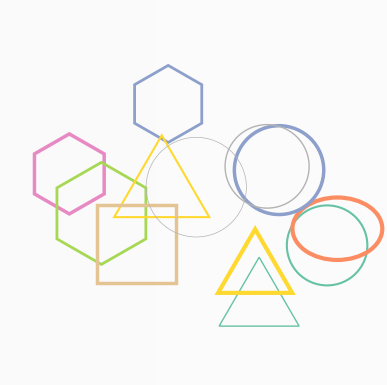[{"shape": "triangle", "thickness": 1, "radius": 0.6, "center": [0.669, 0.213]}, {"shape": "circle", "thickness": 1.5, "radius": 0.52, "center": [0.844, 0.363]}, {"shape": "oval", "thickness": 3, "radius": 0.58, "center": [0.871, 0.406]}, {"shape": "circle", "thickness": 2.5, "radius": 0.58, "center": [0.72, 0.558]}, {"shape": "hexagon", "thickness": 2, "radius": 0.5, "center": [0.434, 0.73]}, {"shape": "hexagon", "thickness": 2.5, "radius": 0.52, "center": [0.179, 0.548]}, {"shape": "hexagon", "thickness": 2, "radius": 0.66, "center": [0.262, 0.446]}, {"shape": "triangle", "thickness": 3, "radius": 0.55, "center": [0.658, 0.294]}, {"shape": "triangle", "thickness": 1.5, "radius": 0.71, "center": [0.417, 0.507]}, {"shape": "square", "thickness": 2.5, "radius": 0.51, "center": [0.352, 0.365]}, {"shape": "circle", "thickness": 0.5, "radius": 0.65, "center": [0.506, 0.514]}, {"shape": "circle", "thickness": 1, "radius": 0.54, "center": [0.689, 0.568]}]